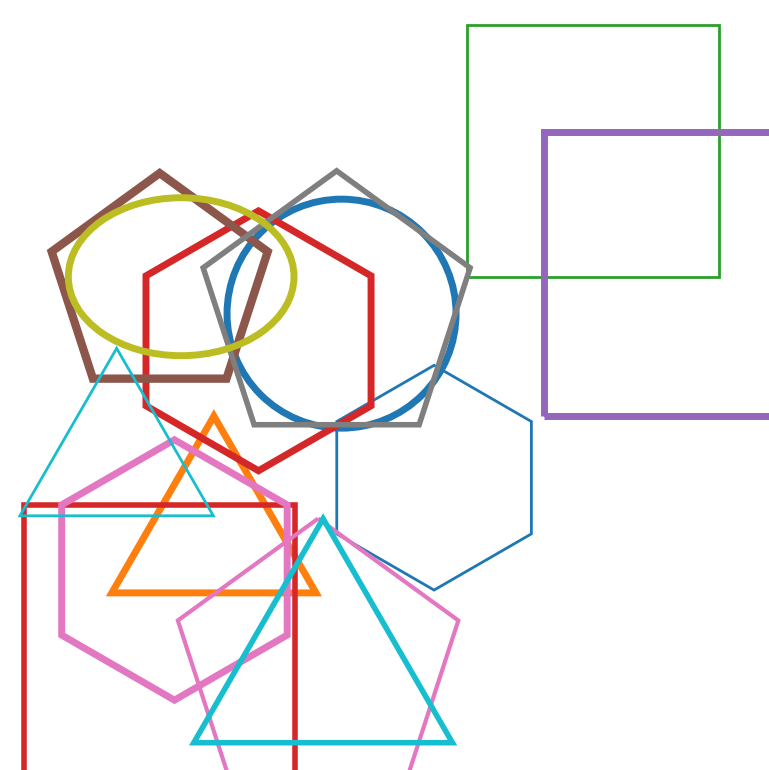[{"shape": "circle", "thickness": 2.5, "radius": 0.74, "center": [0.444, 0.593]}, {"shape": "hexagon", "thickness": 1, "radius": 0.73, "center": [0.564, 0.38]}, {"shape": "triangle", "thickness": 2.5, "radius": 0.77, "center": [0.278, 0.307]}, {"shape": "square", "thickness": 1, "radius": 0.82, "center": [0.77, 0.804]}, {"shape": "hexagon", "thickness": 2.5, "radius": 0.84, "center": [0.336, 0.557]}, {"shape": "square", "thickness": 2, "radius": 0.88, "center": [0.207, 0.168]}, {"shape": "square", "thickness": 2.5, "radius": 0.92, "center": [0.891, 0.644]}, {"shape": "pentagon", "thickness": 3, "radius": 0.74, "center": [0.207, 0.628]}, {"shape": "hexagon", "thickness": 2.5, "radius": 0.85, "center": [0.227, 0.26]}, {"shape": "pentagon", "thickness": 1.5, "radius": 0.96, "center": [0.413, 0.135]}, {"shape": "pentagon", "thickness": 2, "radius": 0.91, "center": [0.437, 0.596]}, {"shape": "oval", "thickness": 2.5, "radius": 0.73, "center": [0.235, 0.641]}, {"shape": "triangle", "thickness": 1, "radius": 0.73, "center": [0.151, 0.403]}, {"shape": "triangle", "thickness": 2, "radius": 0.97, "center": [0.42, 0.132]}]